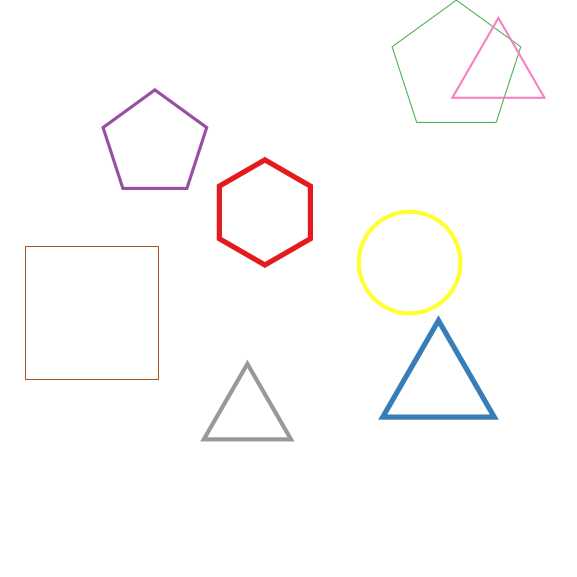[{"shape": "hexagon", "thickness": 2.5, "radius": 0.46, "center": [0.459, 0.631]}, {"shape": "triangle", "thickness": 2.5, "radius": 0.56, "center": [0.759, 0.333]}, {"shape": "pentagon", "thickness": 0.5, "radius": 0.59, "center": [0.79, 0.882]}, {"shape": "pentagon", "thickness": 1.5, "radius": 0.47, "center": [0.268, 0.749]}, {"shape": "circle", "thickness": 2, "radius": 0.44, "center": [0.709, 0.544]}, {"shape": "square", "thickness": 0.5, "radius": 0.58, "center": [0.159, 0.458]}, {"shape": "triangle", "thickness": 1, "radius": 0.46, "center": [0.863, 0.876]}, {"shape": "triangle", "thickness": 2, "radius": 0.44, "center": [0.428, 0.282]}]